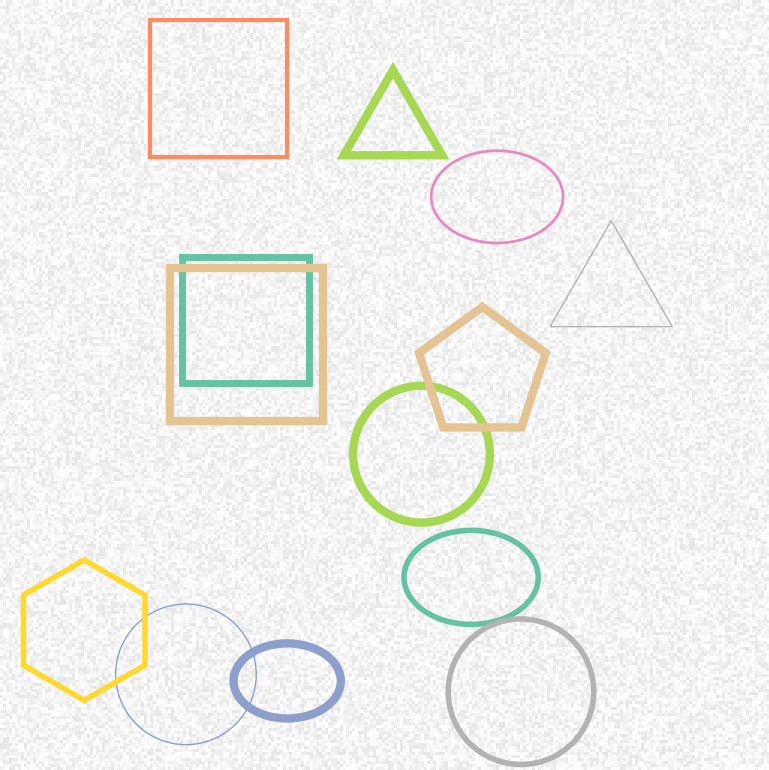[{"shape": "square", "thickness": 2.5, "radius": 0.41, "center": [0.318, 0.585]}, {"shape": "oval", "thickness": 2, "radius": 0.44, "center": [0.612, 0.25]}, {"shape": "square", "thickness": 1.5, "radius": 0.45, "center": [0.284, 0.885]}, {"shape": "oval", "thickness": 3, "radius": 0.35, "center": [0.373, 0.116]}, {"shape": "circle", "thickness": 0.5, "radius": 0.46, "center": [0.242, 0.124]}, {"shape": "oval", "thickness": 1, "radius": 0.43, "center": [0.646, 0.744]}, {"shape": "triangle", "thickness": 3, "radius": 0.37, "center": [0.51, 0.835]}, {"shape": "circle", "thickness": 3, "radius": 0.44, "center": [0.547, 0.41]}, {"shape": "hexagon", "thickness": 2, "radius": 0.46, "center": [0.109, 0.182]}, {"shape": "pentagon", "thickness": 3, "radius": 0.43, "center": [0.626, 0.515]}, {"shape": "square", "thickness": 3, "radius": 0.5, "center": [0.32, 0.553]}, {"shape": "circle", "thickness": 2, "radius": 0.47, "center": [0.677, 0.102]}, {"shape": "triangle", "thickness": 0.5, "radius": 0.46, "center": [0.794, 0.622]}]